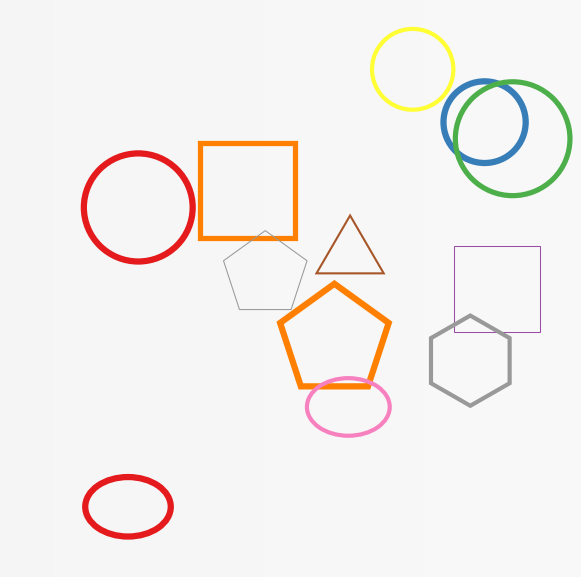[{"shape": "circle", "thickness": 3, "radius": 0.47, "center": [0.238, 0.64]}, {"shape": "oval", "thickness": 3, "radius": 0.37, "center": [0.22, 0.122]}, {"shape": "circle", "thickness": 3, "radius": 0.35, "center": [0.834, 0.788]}, {"shape": "circle", "thickness": 2.5, "radius": 0.49, "center": [0.882, 0.759]}, {"shape": "square", "thickness": 0.5, "radius": 0.37, "center": [0.855, 0.498]}, {"shape": "square", "thickness": 2.5, "radius": 0.41, "center": [0.425, 0.669]}, {"shape": "pentagon", "thickness": 3, "radius": 0.49, "center": [0.575, 0.41]}, {"shape": "circle", "thickness": 2, "radius": 0.35, "center": [0.71, 0.879]}, {"shape": "triangle", "thickness": 1, "radius": 0.33, "center": [0.602, 0.559]}, {"shape": "oval", "thickness": 2, "radius": 0.36, "center": [0.599, 0.294]}, {"shape": "pentagon", "thickness": 0.5, "radius": 0.38, "center": [0.456, 0.524]}, {"shape": "hexagon", "thickness": 2, "radius": 0.39, "center": [0.809, 0.375]}]